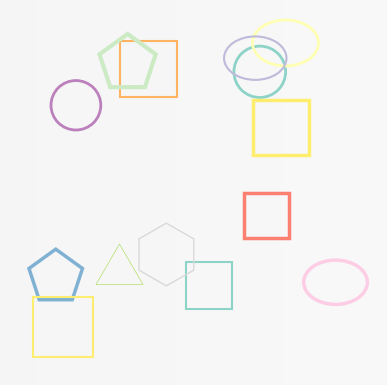[{"shape": "square", "thickness": 1.5, "radius": 0.3, "center": [0.539, 0.259]}, {"shape": "circle", "thickness": 2, "radius": 0.33, "center": [0.67, 0.813]}, {"shape": "oval", "thickness": 2, "radius": 0.43, "center": [0.737, 0.888]}, {"shape": "oval", "thickness": 1.5, "radius": 0.4, "center": [0.659, 0.849]}, {"shape": "square", "thickness": 2.5, "radius": 0.29, "center": [0.688, 0.441]}, {"shape": "pentagon", "thickness": 2.5, "radius": 0.36, "center": [0.144, 0.28]}, {"shape": "square", "thickness": 1.5, "radius": 0.37, "center": [0.384, 0.822]}, {"shape": "triangle", "thickness": 0.5, "radius": 0.35, "center": [0.308, 0.296]}, {"shape": "oval", "thickness": 2.5, "radius": 0.41, "center": [0.866, 0.267]}, {"shape": "hexagon", "thickness": 1, "radius": 0.41, "center": [0.429, 0.339]}, {"shape": "circle", "thickness": 2, "radius": 0.32, "center": [0.196, 0.727]}, {"shape": "pentagon", "thickness": 3, "radius": 0.38, "center": [0.329, 0.835]}, {"shape": "square", "thickness": 1.5, "radius": 0.39, "center": [0.163, 0.15]}, {"shape": "square", "thickness": 2.5, "radius": 0.36, "center": [0.725, 0.668]}]